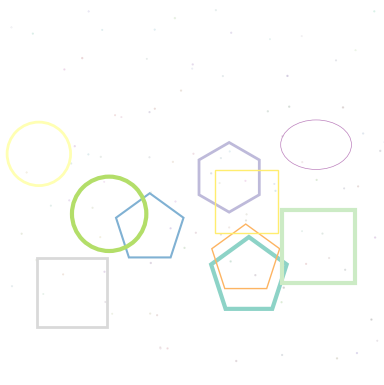[{"shape": "pentagon", "thickness": 3, "radius": 0.52, "center": [0.647, 0.281]}, {"shape": "circle", "thickness": 2, "radius": 0.41, "center": [0.101, 0.6]}, {"shape": "hexagon", "thickness": 2, "radius": 0.45, "center": [0.595, 0.539]}, {"shape": "pentagon", "thickness": 1.5, "radius": 0.46, "center": [0.389, 0.406]}, {"shape": "pentagon", "thickness": 1, "radius": 0.46, "center": [0.638, 0.325]}, {"shape": "circle", "thickness": 3, "radius": 0.48, "center": [0.283, 0.445]}, {"shape": "square", "thickness": 2, "radius": 0.45, "center": [0.188, 0.24]}, {"shape": "oval", "thickness": 0.5, "radius": 0.46, "center": [0.821, 0.624]}, {"shape": "square", "thickness": 3, "radius": 0.47, "center": [0.827, 0.36]}, {"shape": "square", "thickness": 1, "radius": 0.41, "center": [0.64, 0.477]}]